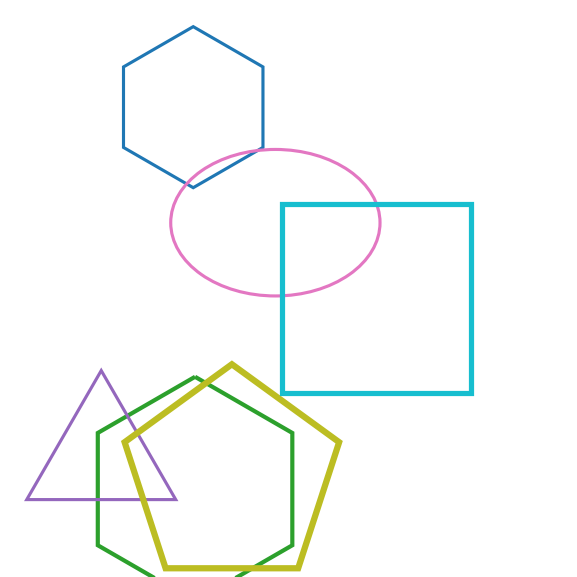[{"shape": "hexagon", "thickness": 1.5, "radius": 0.7, "center": [0.335, 0.814]}, {"shape": "hexagon", "thickness": 2, "radius": 0.97, "center": [0.338, 0.152]}, {"shape": "triangle", "thickness": 1.5, "radius": 0.74, "center": [0.175, 0.209]}, {"shape": "oval", "thickness": 1.5, "radius": 0.91, "center": [0.477, 0.614]}, {"shape": "pentagon", "thickness": 3, "radius": 0.98, "center": [0.402, 0.173]}, {"shape": "square", "thickness": 2.5, "radius": 0.82, "center": [0.652, 0.482]}]